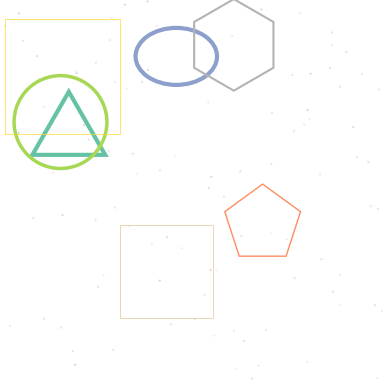[{"shape": "triangle", "thickness": 3, "radius": 0.55, "center": [0.179, 0.652]}, {"shape": "pentagon", "thickness": 1, "radius": 0.52, "center": [0.682, 0.418]}, {"shape": "oval", "thickness": 3, "radius": 0.53, "center": [0.458, 0.854]}, {"shape": "circle", "thickness": 2.5, "radius": 0.6, "center": [0.157, 0.683]}, {"shape": "square", "thickness": 0.5, "radius": 0.75, "center": [0.162, 0.801]}, {"shape": "square", "thickness": 0.5, "radius": 0.61, "center": [0.432, 0.296]}, {"shape": "hexagon", "thickness": 1.5, "radius": 0.59, "center": [0.607, 0.883]}]